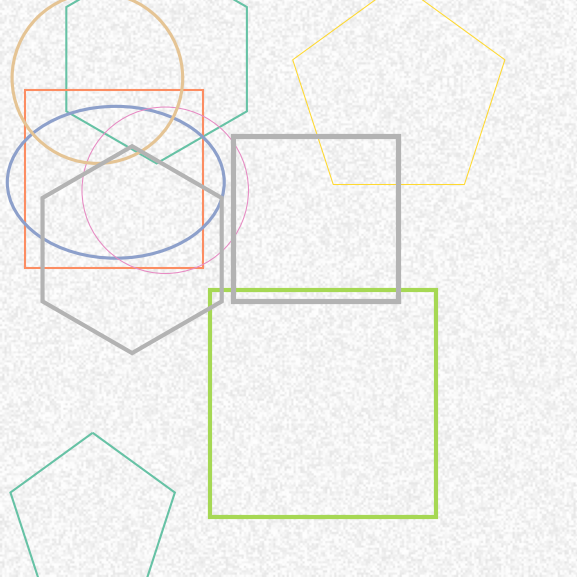[{"shape": "hexagon", "thickness": 1, "radius": 0.9, "center": [0.271, 0.897]}, {"shape": "pentagon", "thickness": 1, "radius": 0.75, "center": [0.16, 0.1]}, {"shape": "square", "thickness": 1, "radius": 0.77, "center": [0.198, 0.69]}, {"shape": "oval", "thickness": 1.5, "radius": 0.94, "center": [0.2, 0.684]}, {"shape": "circle", "thickness": 0.5, "radius": 0.72, "center": [0.286, 0.67]}, {"shape": "square", "thickness": 2, "radius": 0.98, "center": [0.559, 0.3]}, {"shape": "pentagon", "thickness": 0.5, "radius": 0.97, "center": [0.691, 0.836]}, {"shape": "circle", "thickness": 1.5, "radius": 0.74, "center": [0.169, 0.864]}, {"shape": "hexagon", "thickness": 2, "radius": 0.9, "center": [0.229, 0.567]}, {"shape": "square", "thickness": 2.5, "radius": 0.71, "center": [0.546, 0.621]}]